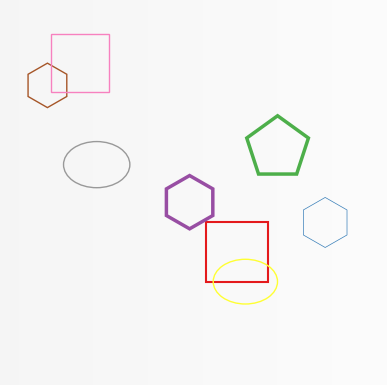[{"shape": "square", "thickness": 1.5, "radius": 0.4, "center": [0.612, 0.345]}, {"shape": "hexagon", "thickness": 0.5, "radius": 0.33, "center": [0.839, 0.422]}, {"shape": "pentagon", "thickness": 2.5, "radius": 0.42, "center": [0.716, 0.616]}, {"shape": "hexagon", "thickness": 2.5, "radius": 0.35, "center": [0.489, 0.475]}, {"shape": "oval", "thickness": 1, "radius": 0.41, "center": [0.633, 0.268]}, {"shape": "hexagon", "thickness": 1, "radius": 0.29, "center": [0.122, 0.778]}, {"shape": "square", "thickness": 1, "radius": 0.37, "center": [0.206, 0.836]}, {"shape": "oval", "thickness": 1, "radius": 0.43, "center": [0.25, 0.572]}]